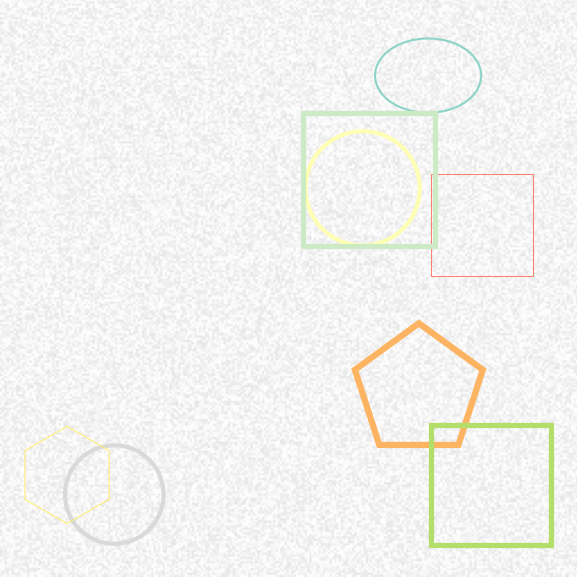[{"shape": "oval", "thickness": 1, "radius": 0.46, "center": [0.741, 0.868]}, {"shape": "circle", "thickness": 2, "radius": 0.49, "center": [0.628, 0.673]}, {"shape": "square", "thickness": 0.5, "radius": 0.44, "center": [0.834, 0.61]}, {"shape": "pentagon", "thickness": 3, "radius": 0.58, "center": [0.725, 0.323]}, {"shape": "square", "thickness": 2.5, "radius": 0.52, "center": [0.851, 0.159]}, {"shape": "circle", "thickness": 2, "radius": 0.43, "center": [0.198, 0.143]}, {"shape": "square", "thickness": 2.5, "radius": 0.57, "center": [0.638, 0.688]}, {"shape": "hexagon", "thickness": 0.5, "radius": 0.42, "center": [0.116, 0.177]}]